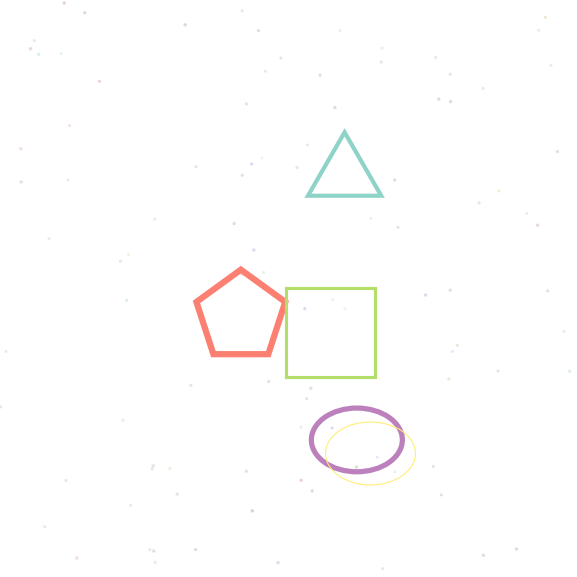[{"shape": "triangle", "thickness": 2, "radius": 0.37, "center": [0.597, 0.697]}, {"shape": "pentagon", "thickness": 3, "radius": 0.4, "center": [0.417, 0.451]}, {"shape": "square", "thickness": 1.5, "radius": 0.39, "center": [0.572, 0.424]}, {"shape": "oval", "thickness": 2.5, "radius": 0.39, "center": [0.618, 0.237]}, {"shape": "oval", "thickness": 0.5, "radius": 0.39, "center": [0.642, 0.214]}]